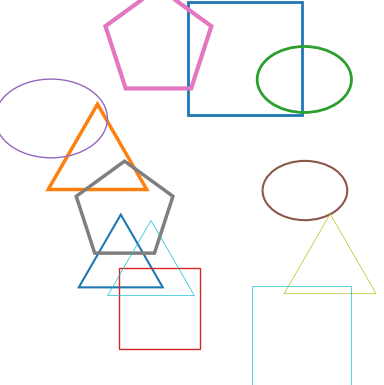[{"shape": "square", "thickness": 2, "radius": 0.74, "center": [0.638, 0.848]}, {"shape": "triangle", "thickness": 1.5, "radius": 0.63, "center": [0.314, 0.317]}, {"shape": "triangle", "thickness": 2.5, "radius": 0.74, "center": [0.253, 0.582]}, {"shape": "oval", "thickness": 2, "radius": 0.61, "center": [0.79, 0.794]}, {"shape": "square", "thickness": 1, "radius": 0.53, "center": [0.414, 0.198]}, {"shape": "oval", "thickness": 1, "radius": 0.73, "center": [0.133, 0.692]}, {"shape": "oval", "thickness": 1.5, "radius": 0.55, "center": [0.792, 0.505]}, {"shape": "pentagon", "thickness": 3, "radius": 0.72, "center": [0.411, 0.887]}, {"shape": "pentagon", "thickness": 2.5, "radius": 0.66, "center": [0.324, 0.449]}, {"shape": "triangle", "thickness": 0.5, "radius": 0.69, "center": [0.858, 0.306]}, {"shape": "triangle", "thickness": 0.5, "radius": 0.65, "center": [0.392, 0.297]}, {"shape": "square", "thickness": 0.5, "radius": 0.64, "center": [0.783, 0.129]}]